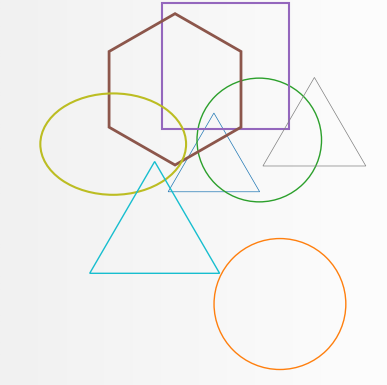[{"shape": "triangle", "thickness": 0.5, "radius": 0.68, "center": [0.552, 0.57]}, {"shape": "circle", "thickness": 1, "radius": 0.85, "center": [0.722, 0.21]}, {"shape": "circle", "thickness": 1, "radius": 0.8, "center": [0.669, 0.636]}, {"shape": "square", "thickness": 1.5, "radius": 0.82, "center": [0.582, 0.829]}, {"shape": "hexagon", "thickness": 2, "radius": 0.98, "center": [0.452, 0.768]}, {"shape": "triangle", "thickness": 0.5, "radius": 0.77, "center": [0.811, 0.646]}, {"shape": "oval", "thickness": 1.5, "radius": 0.94, "center": [0.292, 0.626]}, {"shape": "triangle", "thickness": 1, "radius": 0.97, "center": [0.399, 0.387]}]